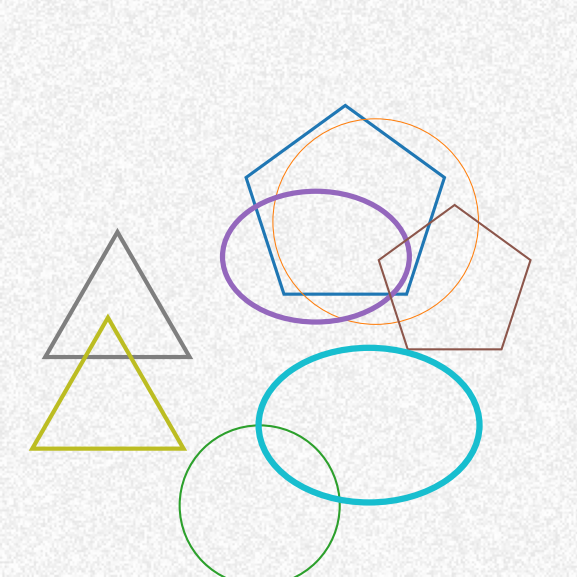[{"shape": "pentagon", "thickness": 1.5, "radius": 0.9, "center": [0.598, 0.636]}, {"shape": "circle", "thickness": 0.5, "radius": 0.89, "center": [0.651, 0.615]}, {"shape": "circle", "thickness": 1, "radius": 0.69, "center": [0.45, 0.124]}, {"shape": "oval", "thickness": 2.5, "radius": 0.81, "center": [0.547, 0.555]}, {"shape": "pentagon", "thickness": 1, "radius": 0.69, "center": [0.787, 0.506]}, {"shape": "triangle", "thickness": 2, "radius": 0.72, "center": [0.203, 0.453]}, {"shape": "triangle", "thickness": 2, "radius": 0.76, "center": [0.187, 0.298]}, {"shape": "oval", "thickness": 3, "radius": 0.96, "center": [0.639, 0.263]}]